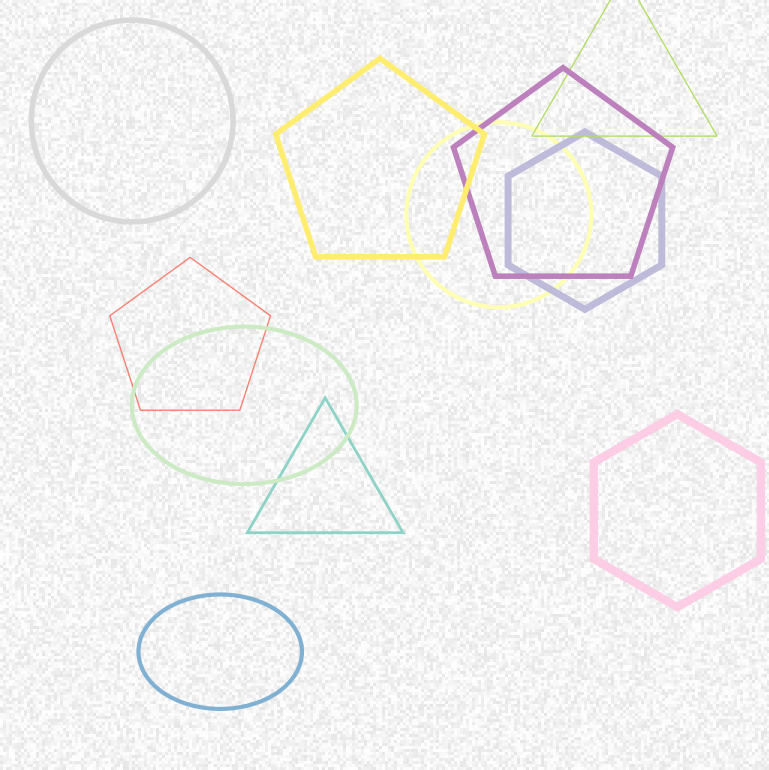[{"shape": "triangle", "thickness": 1, "radius": 0.58, "center": [0.422, 0.367]}, {"shape": "circle", "thickness": 1.5, "radius": 0.6, "center": [0.648, 0.721]}, {"shape": "hexagon", "thickness": 2.5, "radius": 0.58, "center": [0.76, 0.714]}, {"shape": "pentagon", "thickness": 0.5, "radius": 0.55, "center": [0.247, 0.556]}, {"shape": "oval", "thickness": 1.5, "radius": 0.53, "center": [0.286, 0.154]}, {"shape": "triangle", "thickness": 0.5, "radius": 0.69, "center": [0.811, 0.893]}, {"shape": "hexagon", "thickness": 3, "radius": 0.63, "center": [0.88, 0.337]}, {"shape": "circle", "thickness": 2, "radius": 0.66, "center": [0.172, 0.843]}, {"shape": "pentagon", "thickness": 2, "radius": 0.75, "center": [0.731, 0.762]}, {"shape": "oval", "thickness": 1.5, "radius": 0.73, "center": [0.317, 0.474]}, {"shape": "pentagon", "thickness": 2, "radius": 0.71, "center": [0.494, 0.782]}]